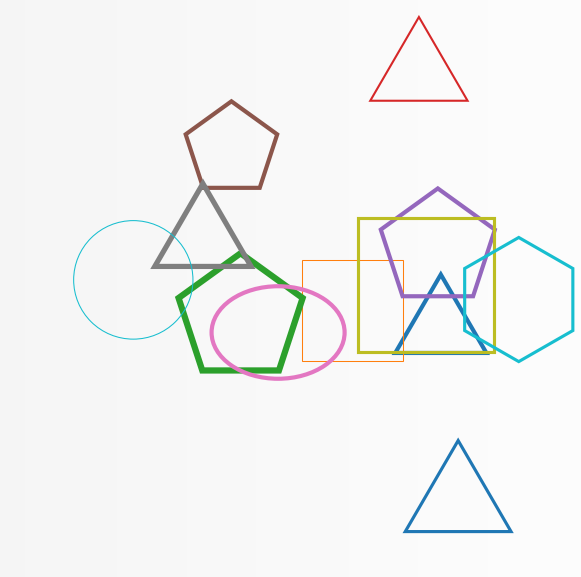[{"shape": "triangle", "thickness": 1.5, "radius": 0.53, "center": [0.788, 0.131]}, {"shape": "triangle", "thickness": 2, "radius": 0.45, "center": [0.758, 0.433]}, {"shape": "square", "thickness": 0.5, "radius": 0.43, "center": [0.606, 0.462]}, {"shape": "pentagon", "thickness": 3, "radius": 0.56, "center": [0.414, 0.448]}, {"shape": "triangle", "thickness": 1, "radius": 0.48, "center": [0.721, 0.873]}, {"shape": "pentagon", "thickness": 2, "radius": 0.52, "center": [0.753, 0.57]}, {"shape": "pentagon", "thickness": 2, "radius": 0.41, "center": [0.398, 0.741]}, {"shape": "oval", "thickness": 2, "radius": 0.57, "center": [0.478, 0.423]}, {"shape": "triangle", "thickness": 2.5, "radius": 0.48, "center": [0.349, 0.586]}, {"shape": "square", "thickness": 1.5, "radius": 0.58, "center": [0.733, 0.505]}, {"shape": "hexagon", "thickness": 1.5, "radius": 0.54, "center": [0.892, 0.48]}, {"shape": "circle", "thickness": 0.5, "radius": 0.51, "center": [0.229, 0.515]}]